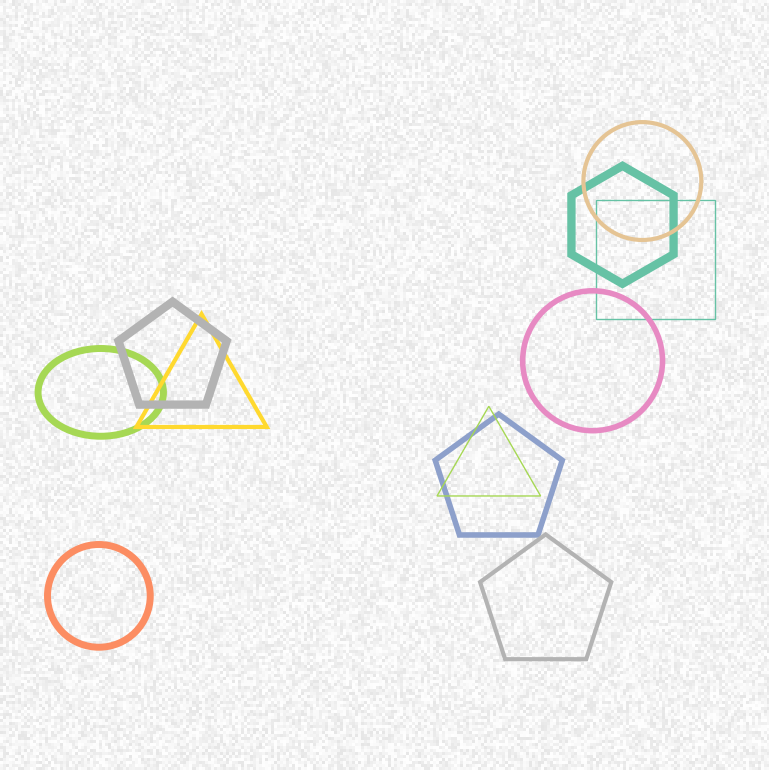[{"shape": "hexagon", "thickness": 3, "radius": 0.38, "center": [0.808, 0.708]}, {"shape": "square", "thickness": 0.5, "radius": 0.39, "center": [0.851, 0.662]}, {"shape": "circle", "thickness": 2.5, "radius": 0.33, "center": [0.128, 0.226]}, {"shape": "pentagon", "thickness": 2, "radius": 0.43, "center": [0.648, 0.375]}, {"shape": "circle", "thickness": 2, "radius": 0.45, "center": [0.77, 0.531]}, {"shape": "triangle", "thickness": 0.5, "radius": 0.39, "center": [0.635, 0.395]}, {"shape": "oval", "thickness": 2.5, "radius": 0.41, "center": [0.131, 0.49]}, {"shape": "triangle", "thickness": 1.5, "radius": 0.49, "center": [0.262, 0.494]}, {"shape": "circle", "thickness": 1.5, "radius": 0.38, "center": [0.834, 0.765]}, {"shape": "pentagon", "thickness": 3, "radius": 0.37, "center": [0.224, 0.534]}, {"shape": "pentagon", "thickness": 1.5, "radius": 0.45, "center": [0.709, 0.216]}]